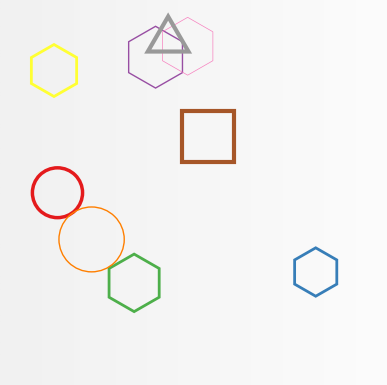[{"shape": "circle", "thickness": 2.5, "radius": 0.32, "center": [0.148, 0.499]}, {"shape": "hexagon", "thickness": 2, "radius": 0.31, "center": [0.815, 0.293]}, {"shape": "hexagon", "thickness": 2, "radius": 0.37, "center": [0.346, 0.265]}, {"shape": "hexagon", "thickness": 1, "radius": 0.4, "center": [0.401, 0.851]}, {"shape": "circle", "thickness": 1, "radius": 0.42, "center": [0.236, 0.378]}, {"shape": "hexagon", "thickness": 2, "radius": 0.34, "center": [0.139, 0.817]}, {"shape": "square", "thickness": 3, "radius": 0.33, "center": [0.537, 0.646]}, {"shape": "hexagon", "thickness": 0.5, "radius": 0.38, "center": [0.484, 0.88]}, {"shape": "triangle", "thickness": 3, "radius": 0.3, "center": [0.434, 0.896]}]